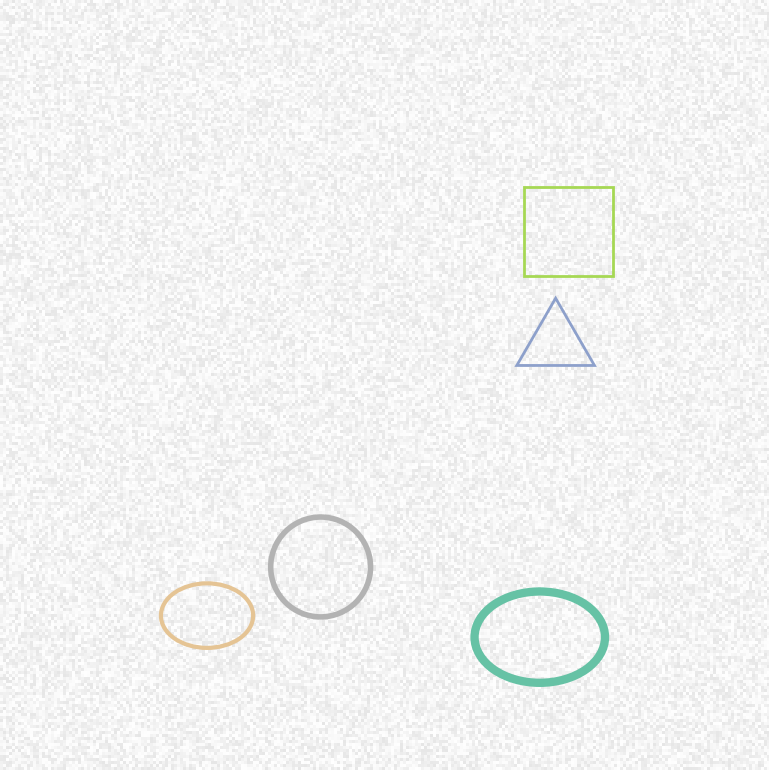[{"shape": "oval", "thickness": 3, "radius": 0.42, "center": [0.701, 0.173]}, {"shape": "triangle", "thickness": 1, "radius": 0.29, "center": [0.722, 0.554]}, {"shape": "square", "thickness": 1, "radius": 0.29, "center": [0.738, 0.699]}, {"shape": "oval", "thickness": 1.5, "radius": 0.3, "center": [0.269, 0.2]}, {"shape": "circle", "thickness": 2, "radius": 0.32, "center": [0.416, 0.264]}]